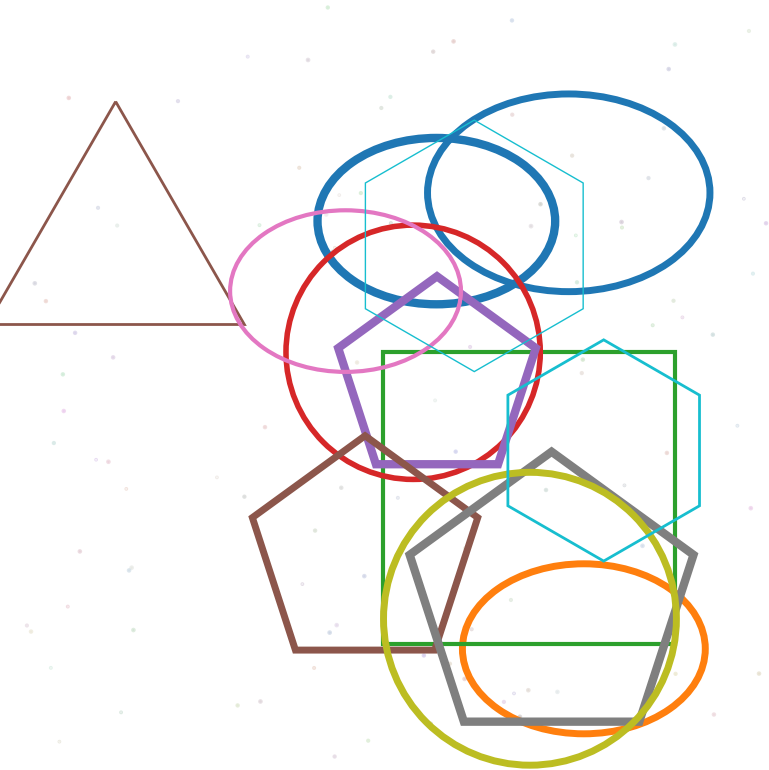[{"shape": "oval", "thickness": 2.5, "radius": 0.92, "center": [0.739, 0.75]}, {"shape": "oval", "thickness": 3, "radius": 0.77, "center": [0.567, 0.713]}, {"shape": "oval", "thickness": 2.5, "radius": 0.79, "center": [0.758, 0.157]}, {"shape": "square", "thickness": 1.5, "radius": 0.95, "center": [0.687, 0.353]}, {"shape": "circle", "thickness": 2, "radius": 0.83, "center": [0.537, 0.543]}, {"shape": "pentagon", "thickness": 3, "radius": 0.67, "center": [0.568, 0.506]}, {"shape": "triangle", "thickness": 1, "radius": 0.97, "center": [0.15, 0.675]}, {"shape": "pentagon", "thickness": 2.5, "radius": 0.77, "center": [0.474, 0.28]}, {"shape": "oval", "thickness": 1.5, "radius": 0.75, "center": [0.449, 0.622]}, {"shape": "pentagon", "thickness": 3, "radius": 0.97, "center": [0.716, 0.22]}, {"shape": "circle", "thickness": 2.5, "radius": 0.95, "center": [0.688, 0.196]}, {"shape": "hexagon", "thickness": 1, "radius": 0.72, "center": [0.784, 0.415]}, {"shape": "hexagon", "thickness": 0.5, "radius": 0.82, "center": [0.616, 0.681]}]